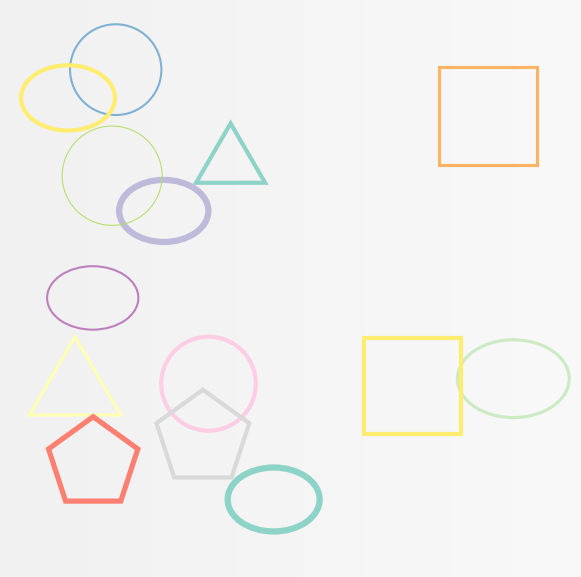[{"shape": "triangle", "thickness": 2, "radius": 0.34, "center": [0.397, 0.717]}, {"shape": "oval", "thickness": 3, "radius": 0.4, "center": [0.471, 0.134]}, {"shape": "triangle", "thickness": 1.5, "radius": 0.45, "center": [0.129, 0.326]}, {"shape": "oval", "thickness": 3, "radius": 0.38, "center": [0.282, 0.634]}, {"shape": "pentagon", "thickness": 2.5, "radius": 0.4, "center": [0.16, 0.197]}, {"shape": "circle", "thickness": 1, "radius": 0.39, "center": [0.199, 0.879]}, {"shape": "square", "thickness": 1.5, "radius": 0.42, "center": [0.84, 0.798]}, {"shape": "circle", "thickness": 0.5, "radius": 0.43, "center": [0.193, 0.695]}, {"shape": "circle", "thickness": 2, "radius": 0.41, "center": [0.359, 0.335]}, {"shape": "pentagon", "thickness": 2, "radius": 0.42, "center": [0.349, 0.24]}, {"shape": "oval", "thickness": 1, "radius": 0.39, "center": [0.16, 0.483]}, {"shape": "oval", "thickness": 1.5, "radius": 0.48, "center": [0.883, 0.343]}, {"shape": "oval", "thickness": 2, "radius": 0.4, "center": [0.117, 0.83]}, {"shape": "square", "thickness": 2, "radius": 0.41, "center": [0.71, 0.331]}]